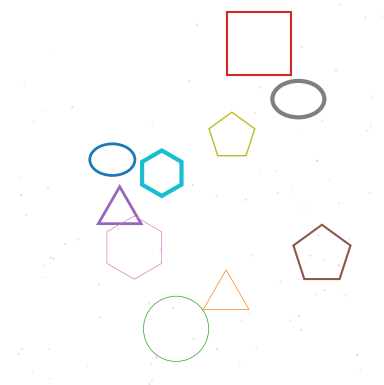[{"shape": "oval", "thickness": 2, "radius": 0.29, "center": [0.292, 0.585]}, {"shape": "triangle", "thickness": 0.5, "radius": 0.34, "center": [0.587, 0.23]}, {"shape": "circle", "thickness": 0.5, "radius": 0.42, "center": [0.457, 0.146]}, {"shape": "square", "thickness": 1.5, "radius": 0.41, "center": [0.674, 0.887]}, {"shape": "triangle", "thickness": 2, "radius": 0.32, "center": [0.311, 0.451]}, {"shape": "pentagon", "thickness": 1.5, "radius": 0.39, "center": [0.836, 0.338]}, {"shape": "hexagon", "thickness": 0.5, "radius": 0.41, "center": [0.349, 0.357]}, {"shape": "oval", "thickness": 3, "radius": 0.34, "center": [0.775, 0.743]}, {"shape": "pentagon", "thickness": 1, "radius": 0.31, "center": [0.602, 0.646]}, {"shape": "hexagon", "thickness": 3, "radius": 0.3, "center": [0.42, 0.55]}]